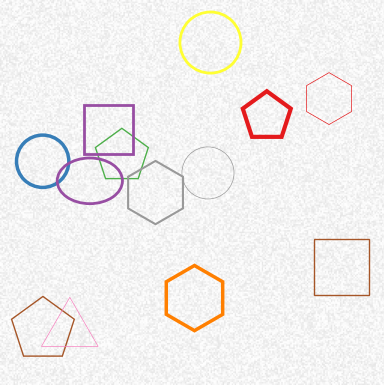[{"shape": "hexagon", "thickness": 0.5, "radius": 0.34, "center": [0.855, 0.744]}, {"shape": "pentagon", "thickness": 3, "radius": 0.33, "center": [0.693, 0.698]}, {"shape": "circle", "thickness": 2.5, "radius": 0.34, "center": [0.111, 0.581]}, {"shape": "pentagon", "thickness": 1, "radius": 0.36, "center": [0.317, 0.595]}, {"shape": "square", "thickness": 2, "radius": 0.32, "center": [0.282, 0.664]}, {"shape": "oval", "thickness": 2, "radius": 0.42, "center": [0.233, 0.53]}, {"shape": "hexagon", "thickness": 2.5, "radius": 0.42, "center": [0.505, 0.226]}, {"shape": "circle", "thickness": 2, "radius": 0.4, "center": [0.547, 0.889]}, {"shape": "pentagon", "thickness": 1, "radius": 0.43, "center": [0.112, 0.144]}, {"shape": "square", "thickness": 1, "radius": 0.36, "center": [0.888, 0.307]}, {"shape": "triangle", "thickness": 0.5, "radius": 0.42, "center": [0.181, 0.143]}, {"shape": "hexagon", "thickness": 1.5, "radius": 0.41, "center": [0.404, 0.5]}, {"shape": "circle", "thickness": 0.5, "radius": 0.34, "center": [0.54, 0.551]}]